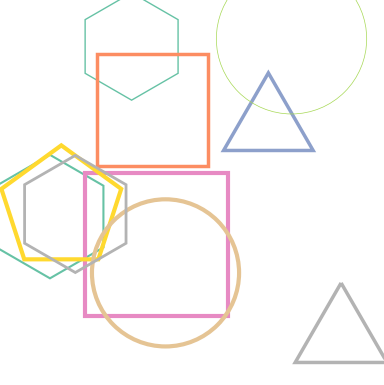[{"shape": "hexagon", "thickness": 1, "radius": 0.7, "center": [0.342, 0.879]}, {"shape": "hexagon", "thickness": 1.5, "radius": 0.8, "center": [0.13, 0.437]}, {"shape": "square", "thickness": 2.5, "radius": 0.72, "center": [0.397, 0.714]}, {"shape": "triangle", "thickness": 2.5, "radius": 0.67, "center": [0.697, 0.676]}, {"shape": "square", "thickness": 3, "radius": 0.93, "center": [0.406, 0.365]}, {"shape": "circle", "thickness": 0.5, "radius": 0.98, "center": [0.757, 0.899]}, {"shape": "pentagon", "thickness": 3, "radius": 0.82, "center": [0.159, 0.459]}, {"shape": "circle", "thickness": 3, "radius": 0.96, "center": [0.43, 0.291]}, {"shape": "triangle", "thickness": 2.5, "radius": 0.69, "center": [0.886, 0.127]}, {"shape": "hexagon", "thickness": 2, "radius": 0.76, "center": [0.196, 0.444]}]